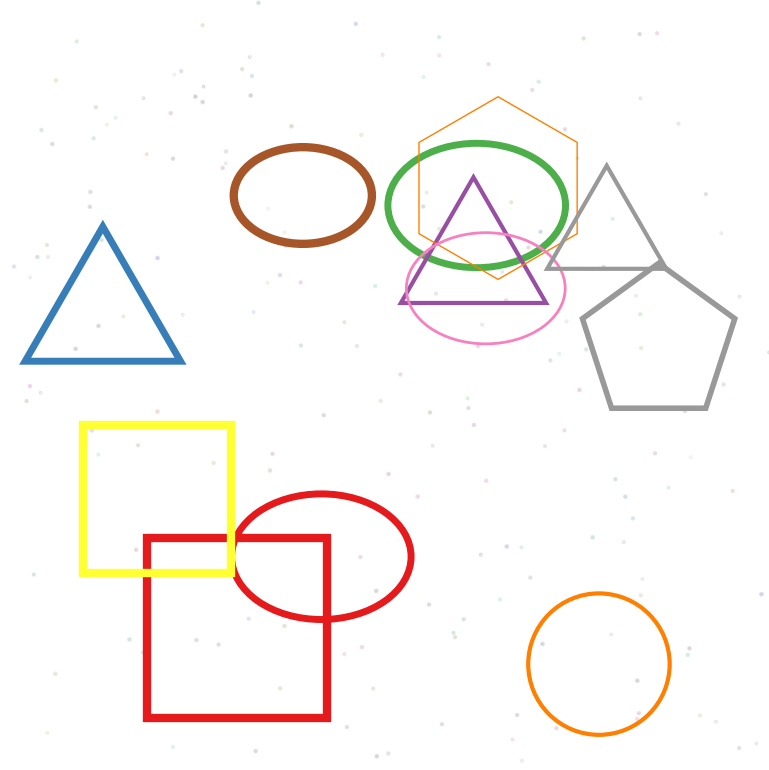[{"shape": "oval", "thickness": 2.5, "radius": 0.58, "center": [0.417, 0.277]}, {"shape": "square", "thickness": 3, "radius": 0.59, "center": [0.308, 0.185]}, {"shape": "triangle", "thickness": 2.5, "radius": 0.58, "center": [0.134, 0.589]}, {"shape": "oval", "thickness": 2.5, "radius": 0.58, "center": [0.619, 0.733]}, {"shape": "triangle", "thickness": 1.5, "radius": 0.54, "center": [0.615, 0.661]}, {"shape": "circle", "thickness": 1.5, "radius": 0.46, "center": [0.778, 0.138]}, {"shape": "hexagon", "thickness": 0.5, "radius": 0.59, "center": [0.647, 0.756]}, {"shape": "square", "thickness": 3, "radius": 0.48, "center": [0.204, 0.352]}, {"shape": "oval", "thickness": 3, "radius": 0.45, "center": [0.393, 0.746]}, {"shape": "oval", "thickness": 1, "radius": 0.52, "center": [0.631, 0.626]}, {"shape": "pentagon", "thickness": 2, "radius": 0.52, "center": [0.855, 0.554]}, {"shape": "triangle", "thickness": 1.5, "radius": 0.45, "center": [0.788, 0.696]}]